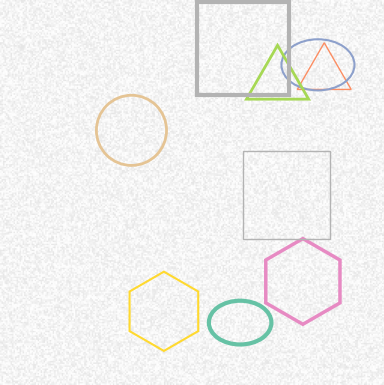[{"shape": "oval", "thickness": 3, "radius": 0.41, "center": [0.624, 0.162]}, {"shape": "triangle", "thickness": 1, "radius": 0.4, "center": [0.842, 0.808]}, {"shape": "oval", "thickness": 1.5, "radius": 0.47, "center": [0.826, 0.832]}, {"shape": "hexagon", "thickness": 2.5, "radius": 0.56, "center": [0.787, 0.269]}, {"shape": "triangle", "thickness": 2, "radius": 0.47, "center": [0.721, 0.789]}, {"shape": "hexagon", "thickness": 1.5, "radius": 0.51, "center": [0.426, 0.191]}, {"shape": "circle", "thickness": 2, "radius": 0.46, "center": [0.341, 0.661]}, {"shape": "square", "thickness": 1, "radius": 0.57, "center": [0.744, 0.494]}, {"shape": "square", "thickness": 3, "radius": 0.6, "center": [0.632, 0.874]}]